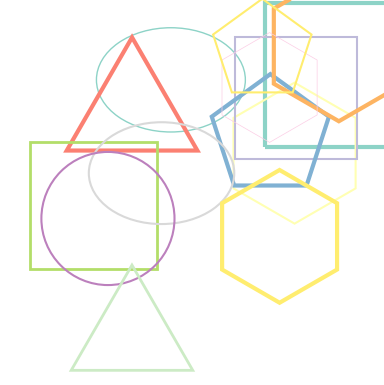[{"shape": "oval", "thickness": 1, "radius": 0.97, "center": [0.444, 0.793]}, {"shape": "square", "thickness": 3, "radius": 0.93, "center": [0.874, 0.805]}, {"shape": "hexagon", "thickness": 1.5, "radius": 0.92, "center": [0.765, 0.602]}, {"shape": "square", "thickness": 1.5, "radius": 0.79, "center": [0.768, 0.746]}, {"shape": "triangle", "thickness": 3, "radius": 0.98, "center": [0.343, 0.707]}, {"shape": "pentagon", "thickness": 3, "radius": 0.8, "center": [0.702, 0.648]}, {"shape": "hexagon", "thickness": 3, "radius": 0.98, "center": [0.88, 0.88]}, {"shape": "square", "thickness": 2, "radius": 0.82, "center": [0.243, 0.467]}, {"shape": "hexagon", "thickness": 0.5, "radius": 0.71, "center": [0.7, 0.773]}, {"shape": "oval", "thickness": 1.5, "radius": 0.94, "center": [0.42, 0.55]}, {"shape": "circle", "thickness": 1.5, "radius": 0.86, "center": [0.28, 0.432]}, {"shape": "triangle", "thickness": 2, "radius": 0.91, "center": [0.343, 0.129]}, {"shape": "pentagon", "thickness": 1.5, "radius": 0.67, "center": [0.681, 0.869]}, {"shape": "hexagon", "thickness": 3, "radius": 0.86, "center": [0.726, 0.386]}]